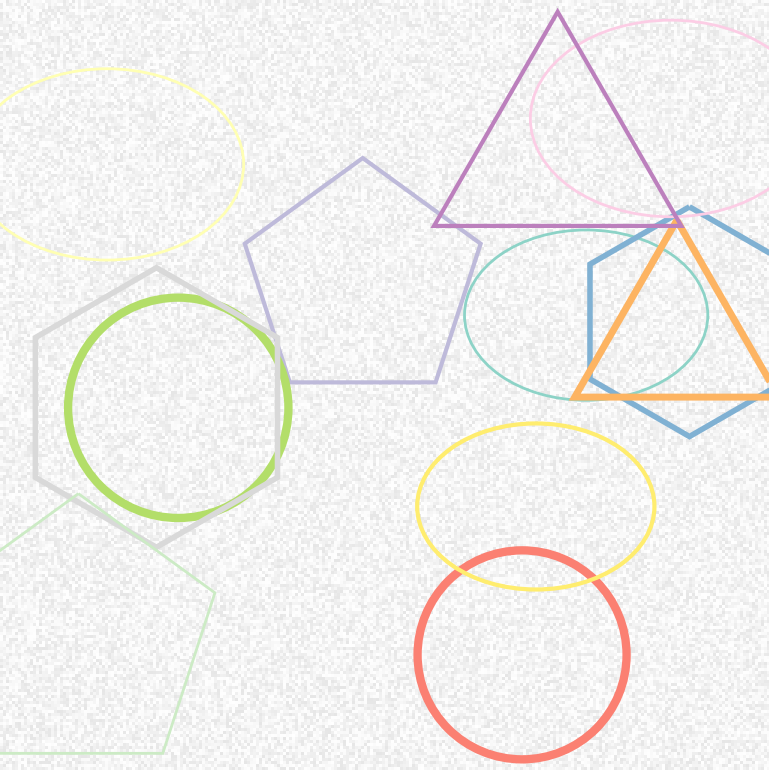[{"shape": "oval", "thickness": 1, "radius": 0.79, "center": [0.761, 0.591]}, {"shape": "oval", "thickness": 1, "radius": 0.89, "center": [0.139, 0.786]}, {"shape": "pentagon", "thickness": 1.5, "radius": 0.81, "center": [0.471, 0.634]}, {"shape": "circle", "thickness": 3, "radius": 0.68, "center": [0.678, 0.15]}, {"shape": "hexagon", "thickness": 2, "radius": 0.75, "center": [0.895, 0.582]}, {"shape": "triangle", "thickness": 2.5, "radius": 0.77, "center": [0.879, 0.561]}, {"shape": "circle", "thickness": 3, "radius": 0.72, "center": [0.232, 0.47]}, {"shape": "oval", "thickness": 1, "radius": 0.91, "center": [0.871, 0.846]}, {"shape": "hexagon", "thickness": 2, "radius": 0.91, "center": [0.203, 0.471]}, {"shape": "triangle", "thickness": 1.5, "radius": 0.93, "center": [0.724, 0.799]}, {"shape": "pentagon", "thickness": 1, "radius": 0.93, "center": [0.102, 0.172]}, {"shape": "oval", "thickness": 1.5, "radius": 0.77, "center": [0.696, 0.342]}]